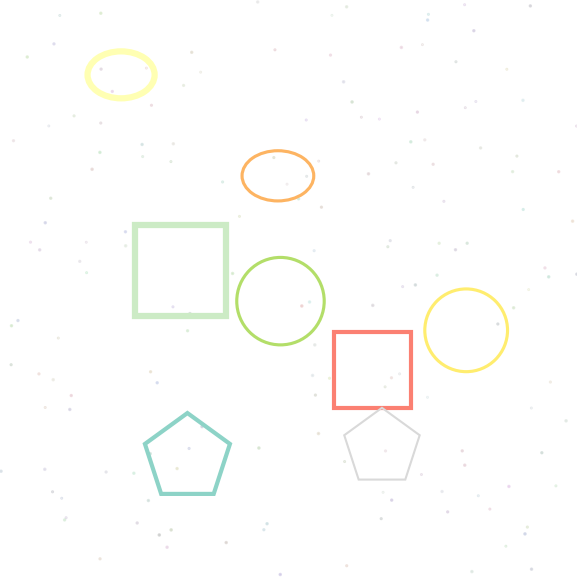[{"shape": "pentagon", "thickness": 2, "radius": 0.39, "center": [0.325, 0.206]}, {"shape": "oval", "thickness": 3, "radius": 0.29, "center": [0.21, 0.87]}, {"shape": "square", "thickness": 2, "radius": 0.33, "center": [0.645, 0.359]}, {"shape": "oval", "thickness": 1.5, "radius": 0.31, "center": [0.481, 0.695]}, {"shape": "circle", "thickness": 1.5, "radius": 0.38, "center": [0.486, 0.478]}, {"shape": "pentagon", "thickness": 1, "radius": 0.34, "center": [0.661, 0.224]}, {"shape": "square", "thickness": 3, "radius": 0.39, "center": [0.312, 0.531]}, {"shape": "circle", "thickness": 1.5, "radius": 0.36, "center": [0.807, 0.427]}]